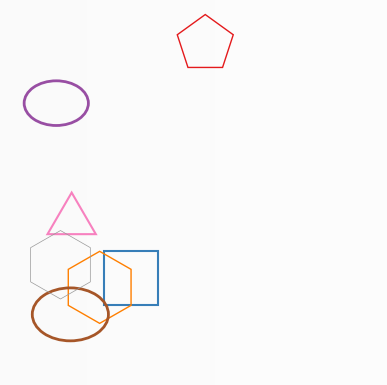[{"shape": "pentagon", "thickness": 1, "radius": 0.38, "center": [0.53, 0.886]}, {"shape": "square", "thickness": 1.5, "radius": 0.35, "center": [0.338, 0.278]}, {"shape": "oval", "thickness": 2, "radius": 0.41, "center": [0.145, 0.732]}, {"shape": "hexagon", "thickness": 1, "radius": 0.47, "center": [0.257, 0.254]}, {"shape": "oval", "thickness": 2, "radius": 0.49, "center": [0.182, 0.183]}, {"shape": "triangle", "thickness": 1.5, "radius": 0.36, "center": [0.185, 0.428]}, {"shape": "hexagon", "thickness": 0.5, "radius": 0.44, "center": [0.156, 0.312]}]